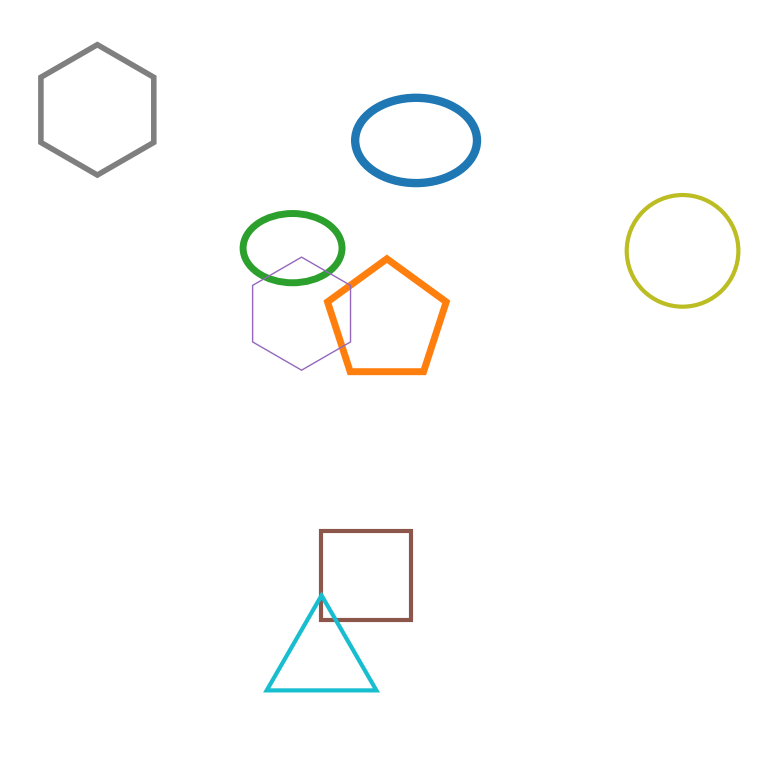[{"shape": "oval", "thickness": 3, "radius": 0.4, "center": [0.54, 0.818]}, {"shape": "pentagon", "thickness": 2.5, "radius": 0.41, "center": [0.502, 0.583]}, {"shape": "oval", "thickness": 2.5, "radius": 0.32, "center": [0.38, 0.678]}, {"shape": "hexagon", "thickness": 0.5, "radius": 0.37, "center": [0.392, 0.593]}, {"shape": "square", "thickness": 1.5, "radius": 0.29, "center": [0.475, 0.252]}, {"shape": "hexagon", "thickness": 2, "radius": 0.42, "center": [0.126, 0.857]}, {"shape": "circle", "thickness": 1.5, "radius": 0.36, "center": [0.886, 0.674]}, {"shape": "triangle", "thickness": 1.5, "radius": 0.41, "center": [0.418, 0.145]}]